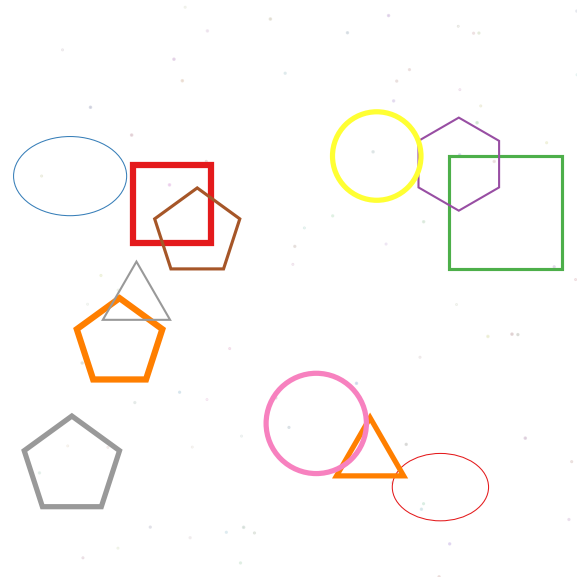[{"shape": "oval", "thickness": 0.5, "radius": 0.42, "center": [0.763, 0.156]}, {"shape": "square", "thickness": 3, "radius": 0.34, "center": [0.298, 0.646]}, {"shape": "oval", "thickness": 0.5, "radius": 0.49, "center": [0.121, 0.694]}, {"shape": "square", "thickness": 1.5, "radius": 0.49, "center": [0.875, 0.631]}, {"shape": "hexagon", "thickness": 1, "radius": 0.4, "center": [0.794, 0.715]}, {"shape": "pentagon", "thickness": 3, "radius": 0.39, "center": [0.207, 0.405]}, {"shape": "triangle", "thickness": 2.5, "radius": 0.34, "center": [0.641, 0.209]}, {"shape": "circle", "thickness": 2.5, "radius": 0.38, "center": [0.652, 0.729]}, {"shape": "pentagon", "thickness": 1.5, "radius": 0.39, "center": [0.342, 0.596]}, {"shape": "circle", "thickness": 2.5, "radius": 0.43, "center": [0.548, 0.266]}, {"shape": "triangle", "thickness": 1, "radius": 0.34, "center": [0.236, 0.479]}, {"shape": "pentagon", "thickness": 2.5, "radius": 0.43, "center": [0.124, 0.192]}]